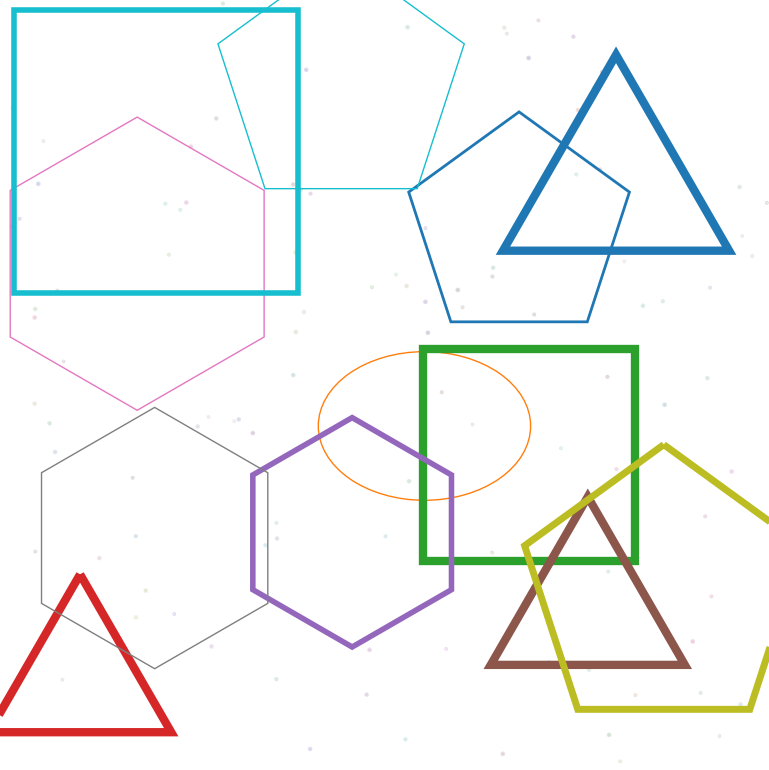[{"shape": "pentagon", "thickness": 1, "radius": 0.75, "center": [0.674, 0.704]}, {"shape": "triangle", "thickness": 3, "radius": 0.85, "center": [0.8, 0.759]}, {"shape": "oval", "thickness": 0.5, "radius": 0.69, "center": [0.551, 0.447]}, {"shape": "square", "thickness": 3, "radius": 0.69, "center": [0.687, 0.409]}, {"shape": "triangle", "thickness": 3, "radius": 0.68, "center": [0.104, 0.117]}, {"shape": "hexagon", "thickness": 2, "radius": 0.74, "center": [0.457, 0.309]}, {"shape": "triangle", "thickness": 3, "radius": 0.73, "center": [0.763, 0.209]}, {"shape": "hexagon", "thickness": 0.5, "radius": 0.95, "center": [0.178, 0.658]}, {"shape": "hexagon", "thickness": 0.5, "radius": 0.85, "center": [0.201, 0.301]}, {"shape": "pentagon", "thickness": 2.5, "radius": 0.95, "center": [0.862, 0.233]}, {"shape": "square", "thickness": 2, "radius": 0.92, "center": [0.203, 0.803]}, {"shape": "pentagon", "thickness": 0.5, "radius": 0.84, "center": [0.443, 0.891]}]